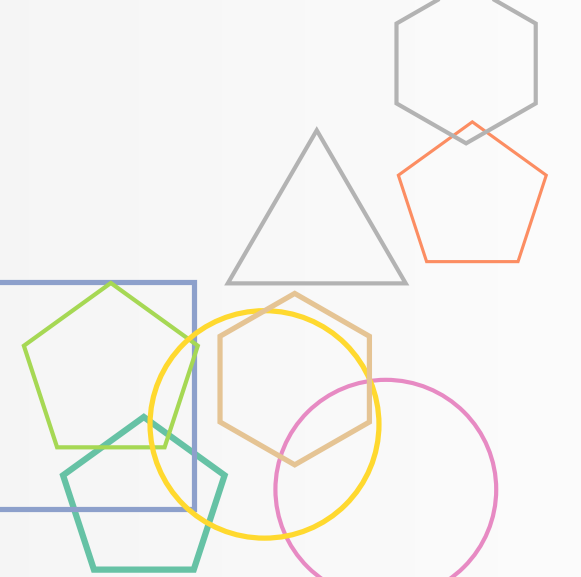[{"shape": "pentagon", "thickness": 3, "radius": 0.73, "center": [0.247, 0.131]}, {"shape": "pentagon", "thickness": 1.5, "radius": 0.67, "center": [0.813, 0.654]}, {"shape": "square", "thickness": 2.5, "radius": 0.98, "center": [0.138, 0.314]}, {"shape": "circle", "thickness": 2, "radius": 0.95, "center": [0.664, 0.151]}, {"shape": "pentagon", "thickness": 2, "radius": 0.79, "center": [0.191, 0.352]}, {"shape": "circle", "thickness": 2.5, "radius": 0.98, "center": [0.455, 0.264]}, {"shape": "hexagon", "thickness": 2.5, "radius": 0.74, "center": [0.507, 0.343]}, {"shape": "triangle", "thickness": 2, "radius": 0.88, "center": [0.545, 0.597]}, {"shape": "hexagon", "thickness": 2, "radius": 0.69, "center": [0.802, 0.889]}]